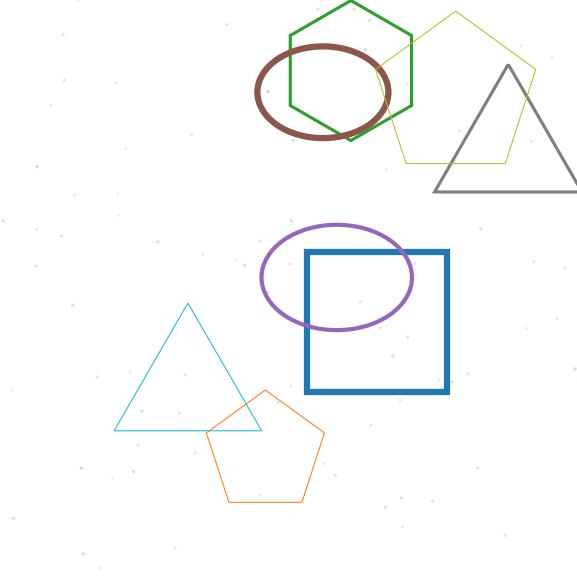[{"shape": "square", "thickness": 3, "radius": 0.61, "center": [0.653, 0.441]}, {"shape": "pentagon", "thickness": 0.5, "radius": 0.54, "center": [0.46, 0.216]}, {"shape": "hexagon", "thickness": 1.5, "radius": 0.61, "center": [0.608, 0.877]}, {"shape": "oval", "thickness": 2, "radius": 0.65, "center": [0.583, 0.519]}, {"shape": "oval", "thickness": 3, "radius": 0.57, "center": [0.559, 0.839]}, {"shape": "triangle", "thickness": 1.5, "radius": 0.74, "center": [0.88, 0.74]}, {"shape": "pentagon", "thickness": 0.5, "radius": 0.73, "center": [0.789, 0.834]}, {"shape": "triangle", "thickness": 0.5, "radius": 0.74, "center": [0.325, 0.327]}]